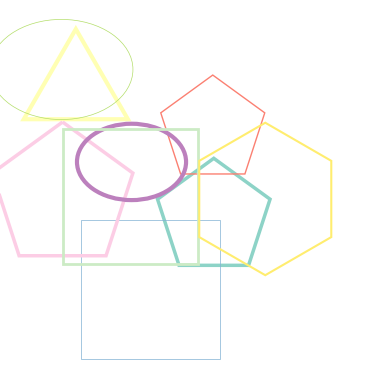[{"shape": "pentagon", "thickness": 2.5, "radius": 0.77, "center": [0.555, 0.435]}, {"shape": "triangle", "thickness": 3, "radius": 0.78, "center": [0.197, 0.768]}, {"shape": "pentagon", "thickness": 1, "radius": 0.71, "center": [0.553, 0.663]}, {"shape": "square", "thickness": 0.5, "radius": 0.9, "center": [0.391, 0.249]}, {"shape": "oval", "thickness": 0.5, "radius": 0.93, "center": [0.159, 0.82]}, {"shape": "pentagon", "thickness": 2.5, "radius": 0.96, "center": [0.163, 0.491]}, {"shape": "oval", "thickness": 3, "radius": 0.71, "center": [0.342, 0.579]}, {"shape": "square", "thickness": 2, "radius": 0.88, "center": [0.339, 0.49]}, {"shape": "hexagon", "thickness": 1.5, "radius": 0.99, "center": [0.689, 0.483]}]